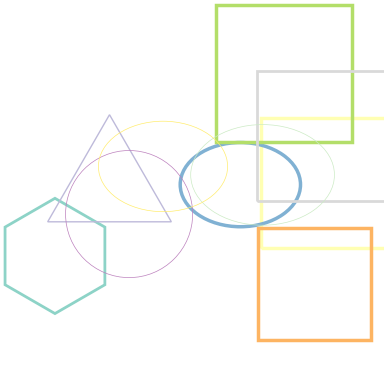[{"shape": "hexagon", "thickness": 2, "radius": 0.75, "center": [0.143, 0.335]}, {"shape": "square", "thickness": 2.5, "radius": 0.84, "center": [0.846, 0.524]}, {"shape": "triangle", "thickness": 1, "radius": 0.93, "center": [0.284, 0.517]}, {"shape": "oval", "thickness": 2.5, "radius": 0.78, "center": [0.624, 0.52]}, {"shape": "square", "thickness": 2.5, "radius": 0.73, "center": [0.817, 0.262]}, {"shape": "square", "thickness": 2.5, "radius": 0.89, "center": [0.738, 0.809]}, {"shape": "square", "thickness": 2, "radius": 0.85, "center": [0.835, 0.647]}, {"shape": "circle", "thickness": 0.5, "radius": 0.83, "center": [0.335, 0.444]}, {"shape": "oval", "thickness": 0.5, "radius": 0.93, "center": [0.682, 0.546]}, {"shape": "oval", "thickness": 0.5, "radius": 0.84, "center": [0.423, 0.568]}]